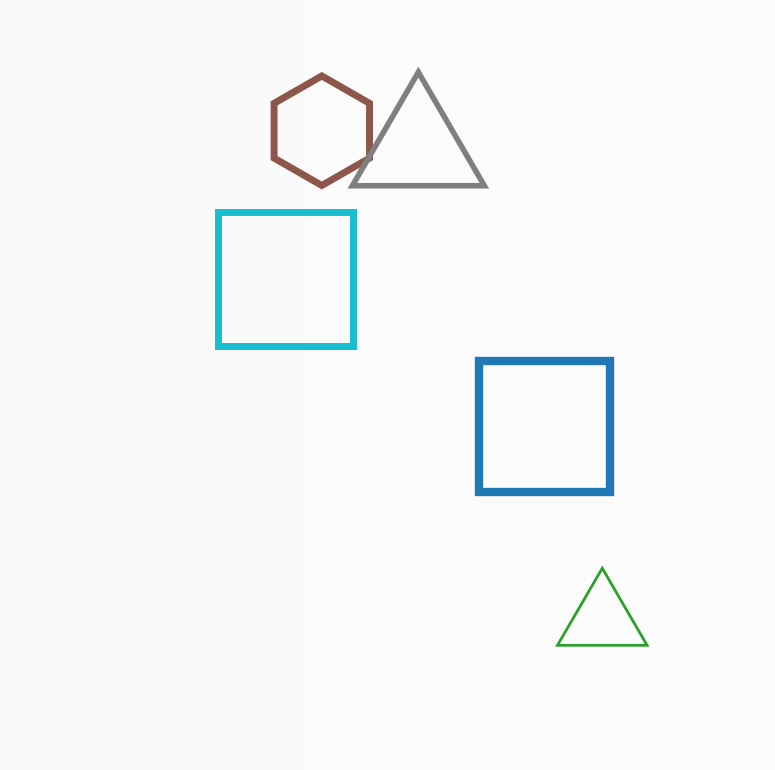[{"shape": "square", "thickness": 3, "radius": 0.42, "center": [0.703, 0.446]}, {"shape": "triangle", "thickness": 1, "radius": 0.33, "center": [0.777, 0.195]}, {"shape": "hexagon", "thickness": 2.5, "radius": 0.36, "center": [0.415, 0.83]}, {"shape": "triangle", "thickness": 2, "radius": 0.49, "center": [0.54, 0.808]}, {"shape": "square", "thickness": 2.5, "radius": 0.43, "center": [0.368, 0.637]}]